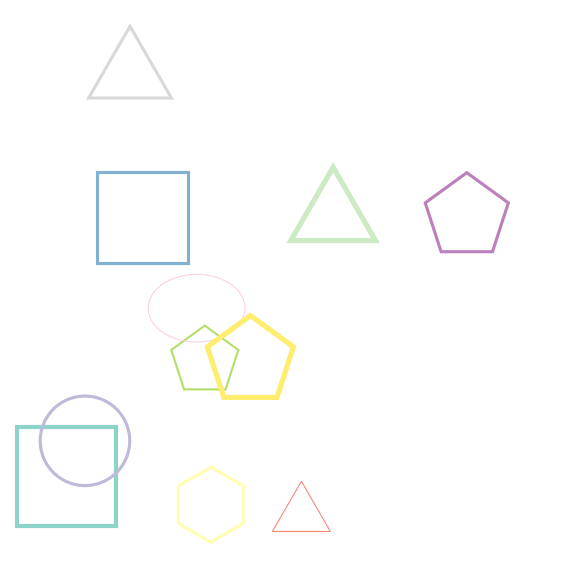[{"shape": "square", "thickness": 2, "radius": 0.43, "center": [0.115, 0.174]}, {"shape": "hexagon", "thickness": 1.5, "radius": 0.32, "center": [0.365, 0.125]}, {"shape": "circle", "thickness": 1.5, "radius": 0.39, "center": [0.147, 0.236]}, {"shape": "triangle", "thickness": 0.5, "radius": 0.29, "center": [0.522, 0.108]}, {"shape": "square", "thickness": 1.5, "radius": 0.4, "center": [0.247, 0.623]}, {"shape": "pentagon", "thickness": 1, "radius": 0.31, "center": [0.355, 0.374]}, {"shape": "oval", "thickness": 0.5, "radius": 0.42, "center": [0.341, 0.465]}, {"shape": "triangle", "thickness": 1.5, "radius": 0.41, "center": [0.225, 0.871]}, {"shape": "pentagon", "thickness": 1.5, "radius": 0.38, "center": [0.808, 0.624]}, {"shape": "triangle", "thickness": 2.5, "radius": 0.42, "center": [0.577, 0.625]}, {"shape": "pentagon", "thickness": 2.5, "radius": 0.39, "center": [0.434, 0.374]}]